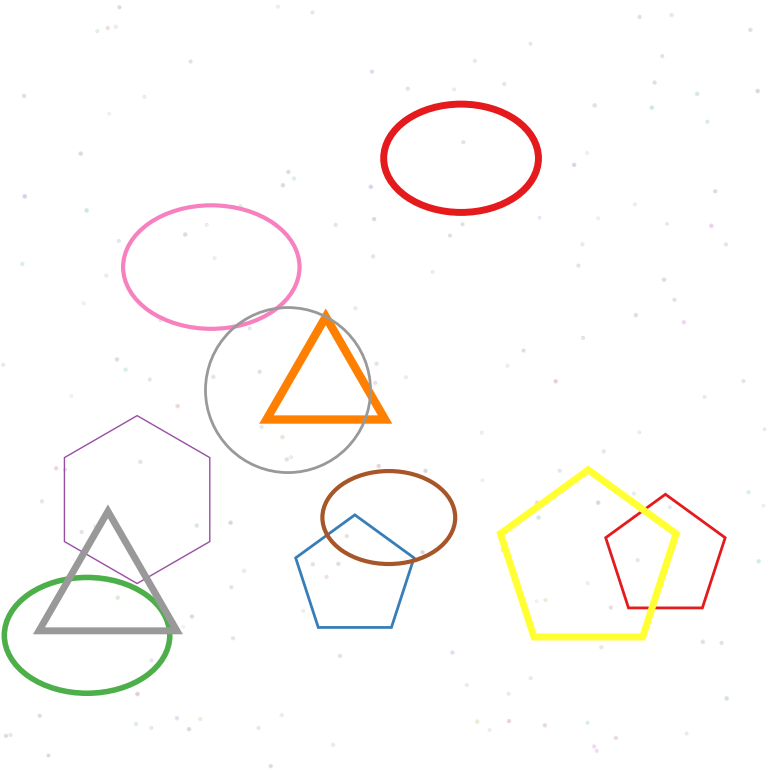[{"shape": "oval", "thickness": 2.5, "radius": 0.5, "center": [0.599, 0.794]}, {"shape": "pentagon", "thickness": 1, "radius": 0.41, "center": [0.864, 0.276]}, {"shape": "pentagon", "thickness": 1, "radius": 0.4, "center": [0.461, 0.251]}, {"shape": "oval", "thickness": 2, "radius": 0.54, "center": [0.113, 0.175]}, {"shape": "hexagon", "thickness": 0.5, "radius": 0.54, "center": [0.178, 0.351]}, {"shape": "triangle", "thickness": 3, "radius": 0.44, "center": [0.423, 0.5]}, {"shape": "pentagon", "thickness": 2.5, "radius": 0.6, "center": [0.764, 0.27]}, {"shape": "oval", "thickness": 1.5, "radius": 0.43, "center": [0.505, 0.328]}, {"shape": "oval", "thickness": 1.5, "radius": 0.57, "center": [0.274, 0.653]}, {"shape": "circle", "thickness": 1, "radius": 0.54, "center": [0.374, 0.493]}, {"shape": "triangle", "thickness": 2.5, "radius": 0.52, "center": [0.14, 0.232]}]